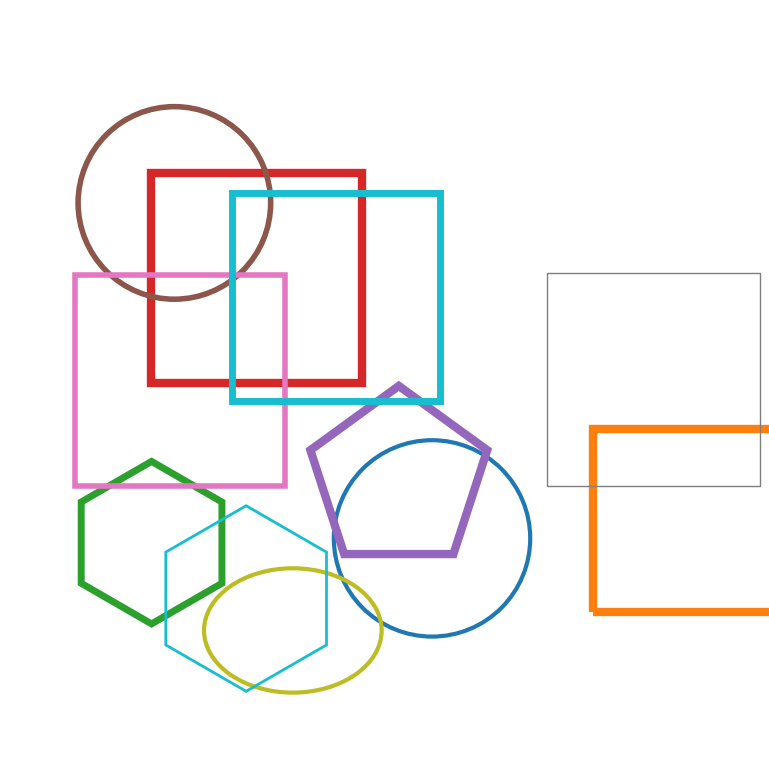[{"shape": "circle", "thickness": 1.5, "radius": 0.64, "center": [0.561, 0.301]}, {"shape": "square", "thickness": 3, "radius": 0.6, "center": [0.89, 0.324]}, {"shape": "hexagon", "thickness": 2.5, "radius": 0.53, "center": [0.197, 0.295]}, {"shape": "square", "thickness": 3, "radius": 0.68, "center": [0.333, 0.639]}, {"shape": "pentagon", "thickness": 3, "radius": 0.6, "center": [0.518, 0.378]}, {"shape": "circle", "thickness": 2, "radius": 0.63, "center": [0.226, 0.736]}, {"shape": "square", "thickness": 2, "radius": 0.68, "center": [0.234, 0.506]}, {"shape": "square", "thickness": 0.5, "radius": 0.69, "center": [0.849, 0.507]}, {"shape": "oval", "thickness": 1.5, "radius": 0.58, "center": [0.38, 0.181]}, {"shape": "square", "thickness": 2.5, "radius": 0.68, "center": [0.436, 0.614]}, {"shape": "hexagon", "thickness": 1, "radius": 0.6, "center": [0.32, 0.223]}]